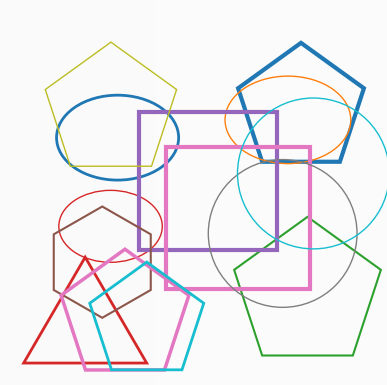[{"shape": "pentagon", "thickness": 3, "radius": 0.85, "center": [0.777, 0.718]}, {"shape": "oval", "thickness": 2, "radius": 0.79, "center": [0.303, 0.642]}, {"shape": "oval", "thickness": 1, "radius": 0.81, "center": [0.743, 0.689]}, {"shape": "pentagon", "thickness": 1.5, "radius": 1.0, "center": [0.794, 0.238]}, {"shape": "oval", "thickness": 1, "radius": 0.67, "center": [0.285, 0.412]}, {"shape": "triangle", "thickness": 2, "radius": 0.92, "center": [0.22, 0.149]}, {"shape": "square", "thickness": 3, "radius": 0.89, "center": [0.536, 0.529]}, {"shape": "hexagon", "thickness": 1.5, "radius": 0.72, "center": [0.264, 0.319]}, {"shape": "pentagon", "thickness": 2.5, "radius": 0.87, "center": [0.323, 0.179]}, {"shape": "square", "thickness": 3, "radius": 0.92, "center": [0.614, 0.434]}, {"shape": "circle", "thickness": 1, "radius": 0.96, "center": [0.729, 0.394]}, {"shape": "pentagon", "thickness": 1, "radius": 0.89, "center": [0.286, 0.712]}, {"shape": "pentagon", "thickness": 2, "radius": 0.77, "center": [0.379, 0.165]}, {"shape": "circle", "thickness": 1, "radius": 0.98, "center": [0.809, 0.549]}]